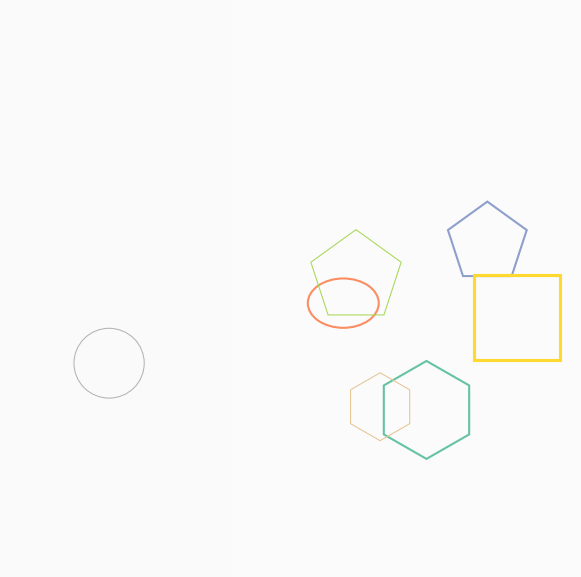[{"shape": "hexagon", "thickness": 1, "radius": 0.42, "center": [0.734, 0.289]}, {"shape": "oval", "thickness": 1, "radius": 0.31, "center": [0.591, 0.474]}, {"shape": "pentagon", "thickness": 1, "radius": 0.36, "center": [0.838, 0.579]}, {"shape": "pentagon", "thickness": 0.5, "radius": 0.41, "center": [0.612, 0.52]}, {"shape": "square", "thickness": 1.5, "radius": 0.37, "center": [0.889, 0.45]}, {"shape": "hexagon", "thickness": 0.5, "radius": 0.29, "center": [0.654, 0.295]}, {"shape": "circle", "thickness": 0.5, "radius": 0.3, "center": [0.188, 0.37]}]